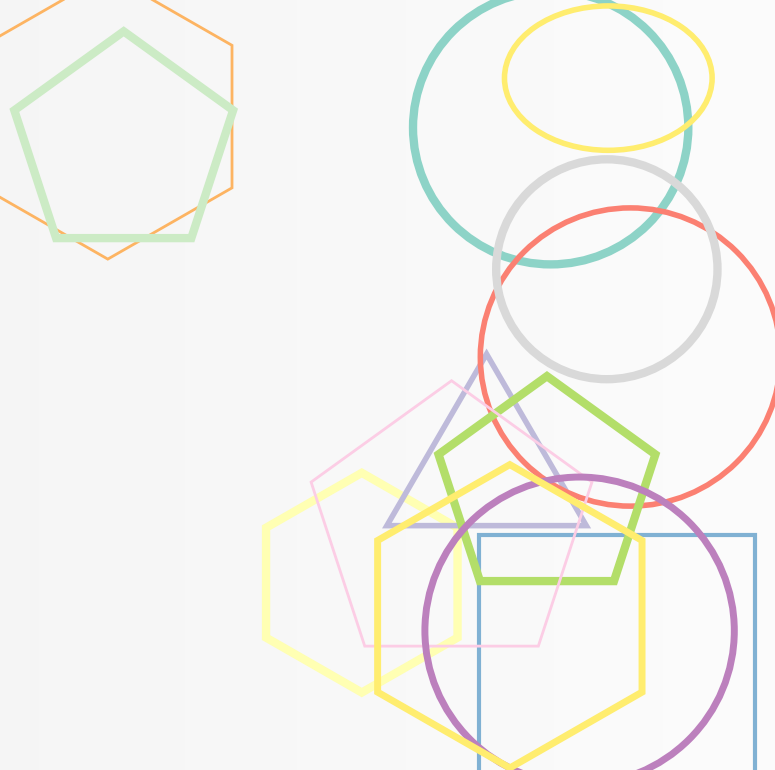[{"shape": "circle", "thickness": 3, "radius": 0.89, "center": [0.711, 0.834]}, {"shape": "hexagon", "thickness": 3, "radius": 0.71, "center": [0.467, 0.243]}, {"shape": "triangle", "thickness": 2, "radius": 0.74, "center": [0.628, 0.392]}, {"shape": "circle", "thickness": 2, "radius": 0.97, "center": [0.813, 0.536]}, {"shape": "square", "thickness": 1.5, "radius": 0.89, "center": [0.796, 0.127]}, {"shape": "hexagon", "thickness": 1, "radius": 0.93, "center": [0.139, 0.849]}, {"shape": "pentagon", "thickness": 3, "radius": 0.74, "center": [0.706, 0.364]}, {"shape": "pentagon", "thickness": 1, "radius": 0.95, "center": [0.583, 0.315]}, {"shape": "circle", "thickness": 3, "radius": 0.71, "center": [0.783, 0.65]}, {"shape": "circle", "thickness": 2.5, "radius": 1.0, "center": [0.748, 0.181]}, {"shape": "pentagon", "thickness": 3, "radius": 0.74, "center": [0.16, 0.811]}, {"shape": "hexagon", "thickness": 2.5, "radius": 0.98, "center": [0.658, 0.2]}, {"shape": "oval", "thickness": 2, "radius": 0.67, "center": [0.785, 0.899]}]